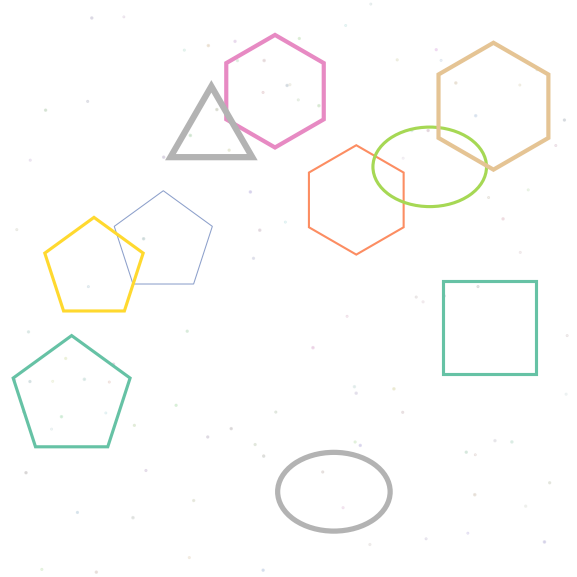[{"shape": "pentagon", "thickness": 1.5, "radius": 0.53, "center": [0.124, 0.312]}, {"shape": "square", "thickness": 1.5, "radius": 0.4, "center": [0.847, 0.432]}, {"shape": "hexagon", "thickness": 1, "radius": 0.47, "center": [0.617, 0.653]}, {"shape": "pentagon", "thickness": 0.5, "radius": 0.45, "center": [0.283, 0.58]}, {"shape": "hexagon", "thickness": 2, "radius": 0.49, "center": [0.476, 0.841]}, {"shape": "oval", "thickness": 1.5, "radius": 0.49, "center": [0.744, 0.71]}, {"shape": "pentagon", "thickness": 1.5, "radius": 0.45, "center": [0.163, 0.533]}, {"shape": "hexagon", "thickness": 2, "radius": 0.55, "center": [0.854, 0.815]}, {"shape": "oval", "thickness": 2.5, "radius": 0.49, "center": [0.578, 0.148]}, {"shape": "triangle", "thickness": 3, "radius": 0.41, "center": [0.366, 0.768]}]